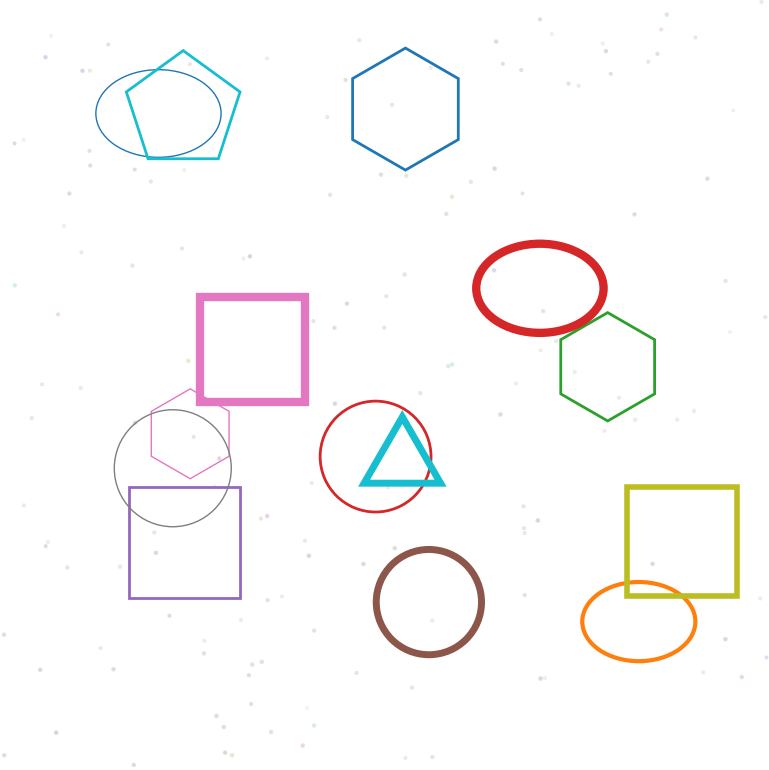[{"shape": "oval", "thickness": 0.5, "radius": 0.41, "center": [0.206, 0.853]}, {"shape": "hexagon", "thickness": 1, "radius": 0.4, "center": [0.527, 0.858]}, {"shape": "oval", "thickness": 1.5, "radius": 0.37, "center": [0.83, 0.193]}, {"shape": "hexagon", "thickness": 1, "radius": 0.35, "center": [0.789, 0.524]}, {"shape": "circle", "thickness": 1, "radius": 0.36, "center": [0.488, 0.407]}, {"shape": "oval", "thickness": 3, "radius": 0.41, "center": [0.701, 0.626]}, {"shape": "square", "thickness": 1, "radius": 0.36, "center": [0.24, 0.295]}, {"shape": "circle", "thickness": 2.5, "radius": 0.34, "center": [0.557, 0.218]}, {"shape": "square", "thickness": 3, "radius": 0.34, "center": [0.328, 0.546]}, {"shape": "hexagon", "thickness": 0.5, "radius": 0.29, "center": [0.247, 0.437]}, {"shape": "circle", "thickness": 0.5, "radius": 0.38, "center": [0.224, 0.392]}, {"shape": "square", "thickness": 2, "radius": 0.36, "center": [0.886, 0.297]}, {"shape": "pentagon", "thickness": 1, "radius": 0.39, "center": [0.238, 0.857]}, {"shape": "triangle", "thickness": 2.5, "radius": 0.29, "center": [0.523, 0.401]}]